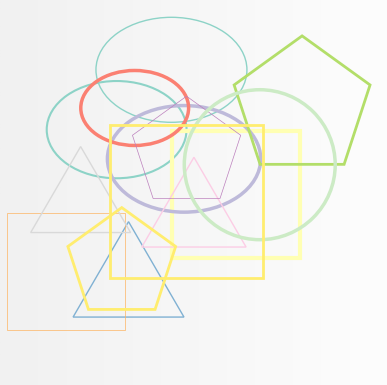[{"shape": "oval", "thickness": 1, "radius": 0.97, "center": [0.442, 0.819]}, {"shape": "oval", "thickness": 1.5, "radius": 0.9, "center": [0.301, 0.663]}, {"shape": "square", "thickness": 3, "radius": 0.83, "center": [0.609, 0.495]}, {"shape": "oval", "thickness": 2.5, "radius": 0.99, "center": [0.475, 0.587]}, {"shape": "oval", "thickness": 2.5, "radius": 0.7, "center": [0.348, 0.72]}, {"shape": "triangle", "thickness": 1, "radius": 0.83, "center": [0.332, 0.259]}, {"shape": "square", "thickness": 0.5, "radius": 0.76, "center": [0.17, 0.294]}, {"shape": "pentagon", "thickness": 2, "radius": 0.92, "center": [0.78, 0.722]}, {"shape": "triangle", "thickness": 1, "radius": 0.78, "center": [0.5, 0.436]}, {"shape": "triangle", "thickness": 1, "radius": 0.74, "center": [0.208, 0.47]}, {"shape": "pentagon", "thickness": 0.5, "radius": 0.73, "center": [0.481, 0.603]}, {"shape": "circle", "thickness": 2.5, "radius": 0.97, "center": [0.67, 0.572]}, {"shape": "pentagon", "thickness": 2, "radius": 0.73, "center": [0.314, 0.315]}, {"shape": "square", "thickness": 2, "radius": 0.99, "center": [0.482, 0.477]}]